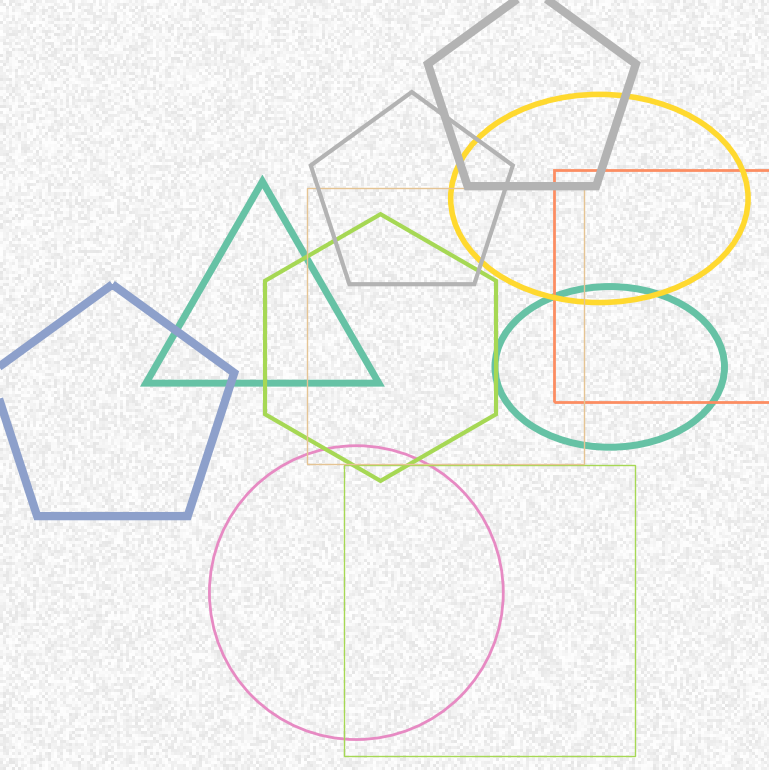[{"shape": "triangle", "thickness": 2.5, "radius": 0.87, "center": [0.341, 0.59]}, {"shape": "oval", "thickness": 2.5, "radius": 0.75, "center": [0.792, 0.524]}, {"shape": "square", "thickness": 1, "radius": 0.75, "center": [0.869, 0.629]}, {"shape": "pentagon", "thickness": 3, "radius": 0.83, "center": [0.146, 0.464]}, {"shape": "circle", "thickness": 1, "radius": 0.95, "center": [0.463, 0.23]}, {"shape": "square", "thickness": 0.5, "radius": 0.95, "center": [0.636, 0.207]}, {"shape": "hexagon", "thickness": 1.5, "radius": 0.87, "center": [0.494, 0.549]}, {"shape": "oval", "thickness": 2, "radius": 0.97, "center": [0.778, 0.742]}, {"shape": "square", "thickness": 0.5, "radius": 0.9, "center": [0.578, 0.577]}, {"shape": "pentagon", "thickness": 3, "radius": 0.71, "center": [0.691, 0.873]}, {"shape": "pentagon", "thickness": 1.5, "radius": 0.69, "center": [0.535, 0.743]}]